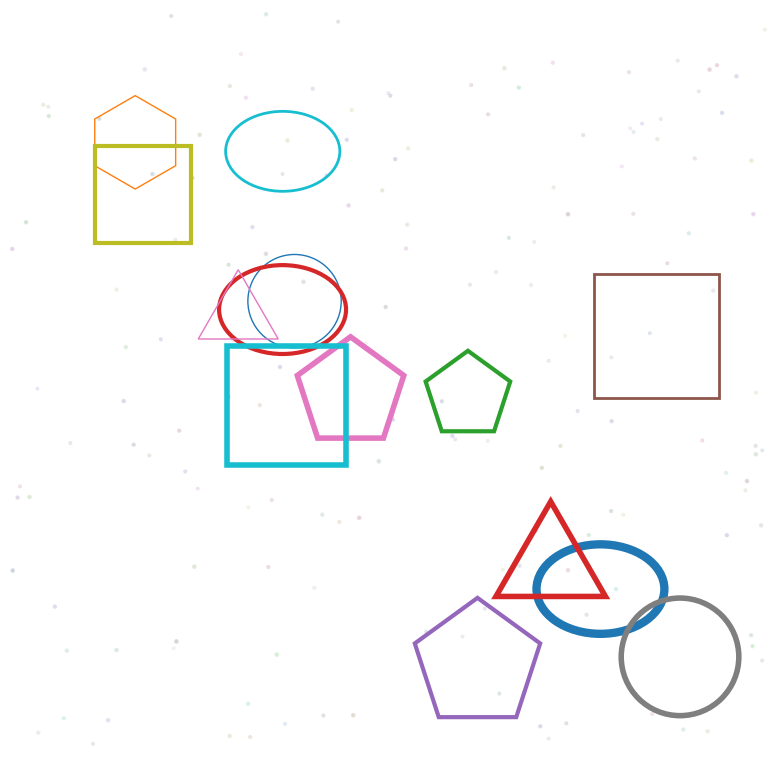[{"shape": "oval", "thickness": 3, "radius": 0.42, "center": [0.78, 0.235]}, {"shape": "circle", "thickness": 0.5, "radius": 0.3, "center": [0.383, 0.609]}, {"shape": "hexagon", "thickness": 0.5, "radius": 0.3, "center": [0.176, 0.815]}, {"shape": "pentagon", "thickness": 1.5, "radius": 0.29, "center": [0.608, 0.487]}, {"shape": "oval", "thickness": 1.5, "radius": 0.41, "center": [0.367, 0.598]}, {"shape": "triangle", "thickness": 2, "radius": 0.41, "center": [0.715, 0.266]}, {"shape": "pentagon", "thickness": 1.5, "radius": 0.43, "center": [0.62, 0.138]}, {"shape": "square", "thickness": 1, "radius": 0.4, "center": [0.853, 0.563]}, {"shape": "pentagon", "thickness": 2, "radius": 0.36, "center": [0.455, 0.49]}, {"shape": "triangle", "thickness": 0.5, "radius": 0.3, "center": [0.309, 0.59]}, {"shape": "circle", "thickness": 2, "radius": 0.38, "center": [0.883, 0.147]}, {"shape": "square", "thickness": 1.5, "radius": 0.31, "center": [0.186, 0.748]}, {"shape": "square", "thickness": 2, "radius": 0.39, "center": [0.373, 0.474]}, {"shape": "oval", "thickness": 1, "radius": 0.37, "center": [0.367, 0.803]}]